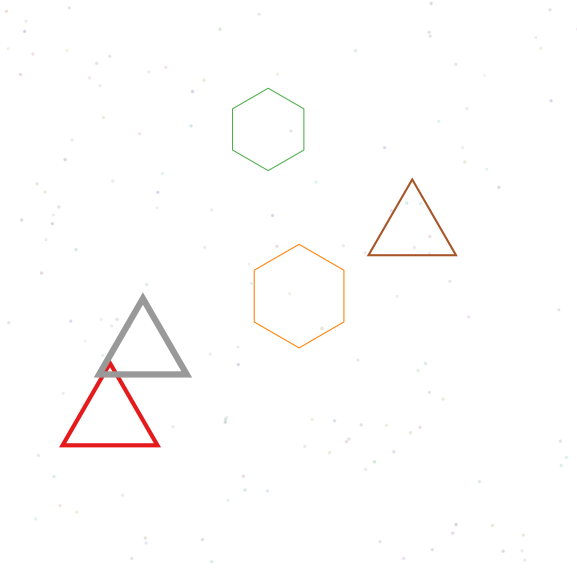[{"shape": "triangle", "thickness": 2, "radius": 0.47, "center": [0.191, 0.275]}, {"shape": "hexagon", "thickness": 0.5, "radius": 0.36, "center": [0.464, 0.775]}, {"shape": "hexagon", "thickness": 0.5, "radius": 0.45, "center": [0.518, 0.486]}, {"shape": "triangle", "thickness": 1, "radius": 0.44, "center": [0.714, 0.601]}, {"shape": "triangle", "thickness": 3, "radius": 0.44, "center": [0.247, 0.395]}]